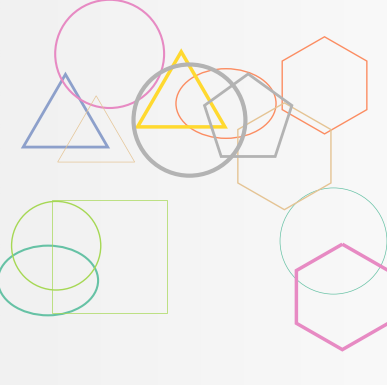[{"shape": "circle", "thickness": 0.5, "radius": 0.69, "center": [0.861, 0.374]}, {"shape": "oval", "thickness": 1.5, "radius": 0.65, "center": [0.124, 0.271]}, {"shape": "hexagon", "thickness": 1, "radius": 0.63, "center": [0.837, 0.778]}, {"shape": "oval", "thickness": 1, "radius": 0.65, "center": [0.583, 0.731]}, {"shape": "triangle", "thickness": 2, "radius": 0.63, "center": [0.169, 0.681]}, {"shape": "hexagon", "thickness": 2.5, "radius": 0.68, "center": [0.883, 0.229]}, {"shape": "circle", "thickness": 1.5, "radius": 0.7, "center": [0.283, 0.86]}, {"shape": "circle", "thickness": 1, "radius": 0.58, "center": [0.145, 0.362]}, {"shape": "square", "thickness": 0.5, "radius": 0.74, "center": [0.282, 0.334]}, {"shape": "triangle", "thickness": 2.5, "radius": 0.65, "center": [0.468, 0.735]}, {"shape": "hexagon", "thickness": 1, "radius": 0.69, "center": [0.734, 0.594]}, {"shape": "triangle", "thickness": 0.5, "radius": 0.57, "center": [0.248, 0.636]}, {"shape": "circle", "thickness": 3, "radius": 0.72, "center": [0.489, 0.688]}, {"shape": "pentagon", "thickness": 2, "radius": 0.59, "center": [0.64, 0.689]}]